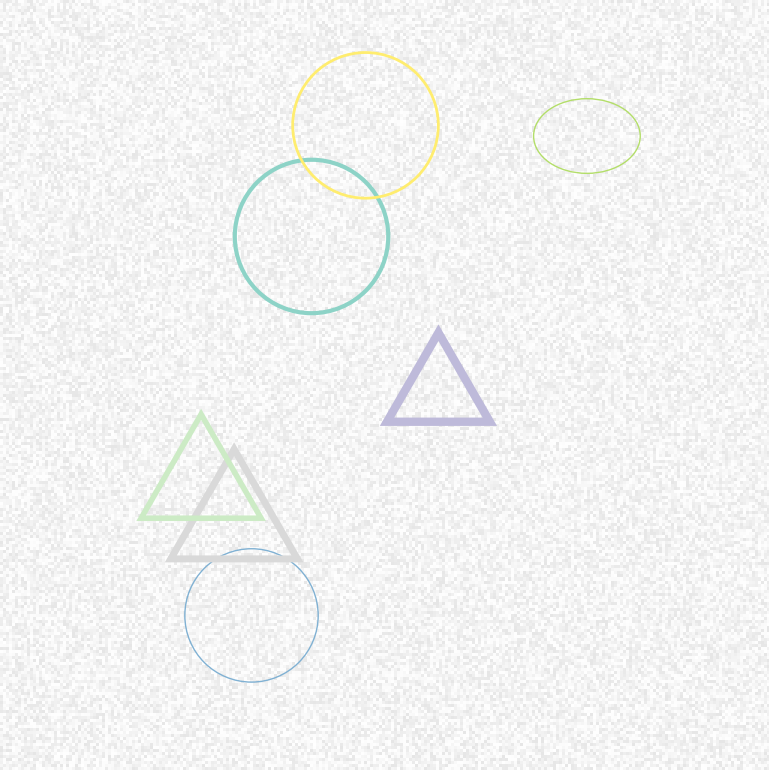[{"shape": "circle", "thickness": 1.5, "radius": 0.5, "center": [0.405, 0.693]}, {"shape": "triangle", "thickness": 3, "radius": 0.39, "center": [0.569, 0.491]}, {"shape": "circle", "thickness": 0.5, "radius": 0.43, "center": [0.327, 0.201]}, {"shape": "oval", "thickness": 0.5, "radius": 0.35, "center": [0.762, 0.823]}, {"shape": "triangle", "thickness": 2.5, "radius": 0.47, "center": [0.304, 0.322]}, {"shape": "triangle", "thickness": 2, "radius": 0.45, "center": [0.261, 0.372]}, {"shape": "circle", "thickness": 1, "radius": 0.47, "center": [0.475, 0.837]}]